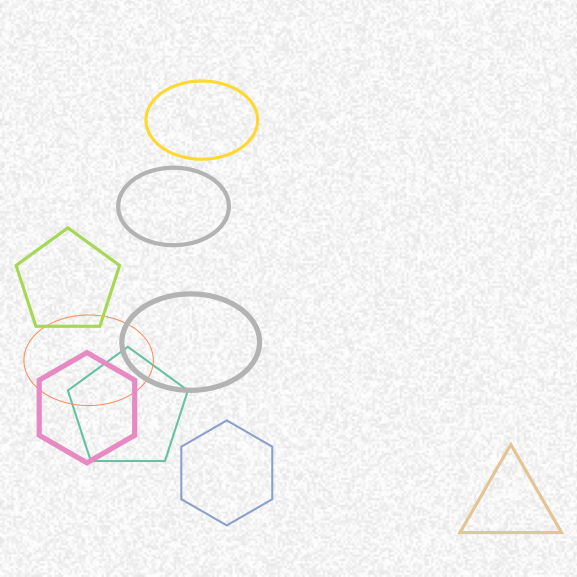[{"shape": "pentagon", "thickness": 1, "radius": 0.55, "center": [0.221, 0.289]}, {"shape": "oval", "thickness": 0.5, "radius": 0.56, "center": [0.153, 0.375]}, {"shape": "hexagon", "thickness": 1, "radius": 0.45, "center": [0.393, 0.18]}, {"shape": "hexagon", "thickness": 2.5, "radius": 0.48, "center": [0.151, 0.293]}, {"shape": "pentagon", "thickness": 1.5, "radius": 0.47, "center": [0.118, 0.51]}, {"shape": "oval", "thickness": 1.5, "radius": 0.48, "center": [0.349, 0.791]}, {"shape": "triangle", "thickness": 1.5, "radius": 0.51, "center": [0.884, 0.128]}, {"shape": "oval", "thickness": 2, "radius": 0.48, "center": [0.3, 0.642]}, {"shape": "oval", "thickness": 2.5, "radius": 0.6, "center": [0.33, 0.407]}]